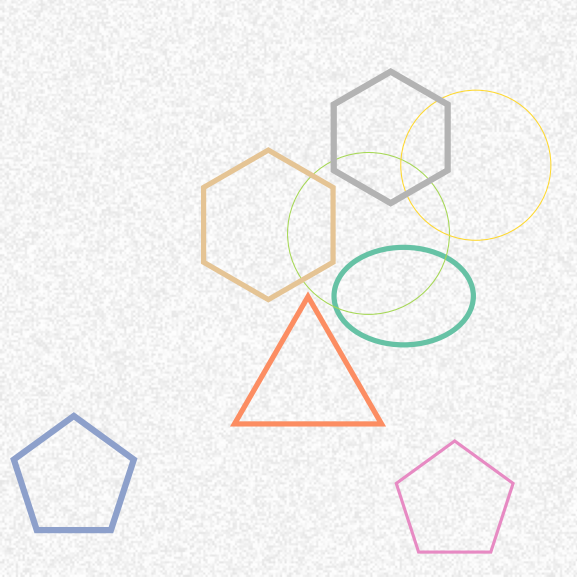[{"shape": "oval", "thickness": 2.5, "radius": 0.6, "center": [0.699, 0.486]}, {"shape": "triangle", "thickness": 2.5, "radius": 0.74, "center": [0.533, 0.339]}, {"shape": "pentagon", "thickness": 3, "radius": 0.55, "center": [0.128, 0.17]}, {"shape": "pentagon", "thickness": 1.5, "radius": 0.53, "center": [0.787, 0.129]}, {"shape": "circle", "thickness": 0.5, "radius": 0.7, "center": [0.638, 0.595]}, {"shape": "circle", "thickness": 0.5, "radius": 0.65, "center": [0.824, 0.713]}, {"shape": "hexagon", "thickness": 2.5, "radius": 0.65, "center": [0.465, 0.61]}, {"shape": "hexagon", "thickness": 3, "radius": 0.57, "center": [0.677, 0.761]}]